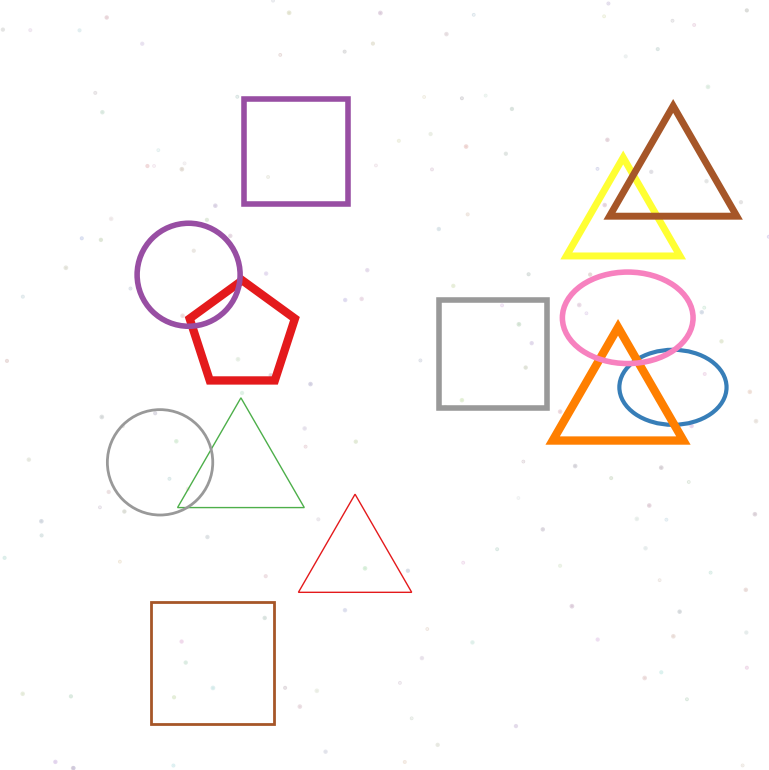[{"shape": "triangle", "thickness": 0.5, "radius": 0.42, "center": [0.461, 0.273]}, {"shape": "pentagon", "thickness": 3, "radius": 0.36, "center": [0.315, 0.564]}, {"shape": "oval", "thickness": 1.5, "radius": 0.35, "center": [0.874, 0.497]}, {"shape": "triangle", "thickness": 0.5, "radius": 0.48, "center": [0.313, 0.388]}, {"shape": "square", "thickness": 2, "radius": 0.34, "center": [0.384, 0.803]}, {"shape": "circle", "thickness": 2, "radius": 0.33, "center": [0.245, 0.643]}, {"shape": "triangle", "thickness": 3, "radius": 0.49, "center": [0.803, 0.477]}, {"shape": "triangle", "thickness": 2.5, "radius": 0.43, "center": [0.809, 0.71]}, {"shape": "triangle", "thickness": 2.5, "radius": 0.48, "center": [0.874, 0.767]}, {"shape": "square", "thickness": 1, "radius": 0.4, "center": [0.276, 0.139]}, {"shape": "oval", "thickness": 2, "radius": 0.42, "center": [0.815, 0.587]}, {"shape": "circle", "thickness": 1, "radius": 0.34, "center": [0.208, 0.4]}, {"shape": "square", "thickness": 2, "radius": 0.35, "center": [0.64, 0.54]}]